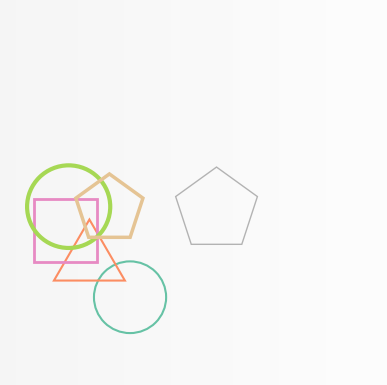[{"shape": "circle", "thickness": 1.5, "radius": 0.47, "center": [0.336, 0.228]}, {"shape": "triangle", "thickness": 1.5, "radius": 0.53, "center": [0.231, 0.324]}, {"shape": "square", "thickness": 2, "radius": 0.41, "center": [0.169, 0.401]}, {"shape": "circle", "thickness": 3, "radius": 0.54, "center": [0.177, 0.463]}, {"shape": "pentagon", "thickness": 2.5, "radius": 0.45, "center": [0.282, 0.457]}, {"shape": "pentagon", "thickness": 1, "radius": 0.55, "center": [0.559, 0.455]}]